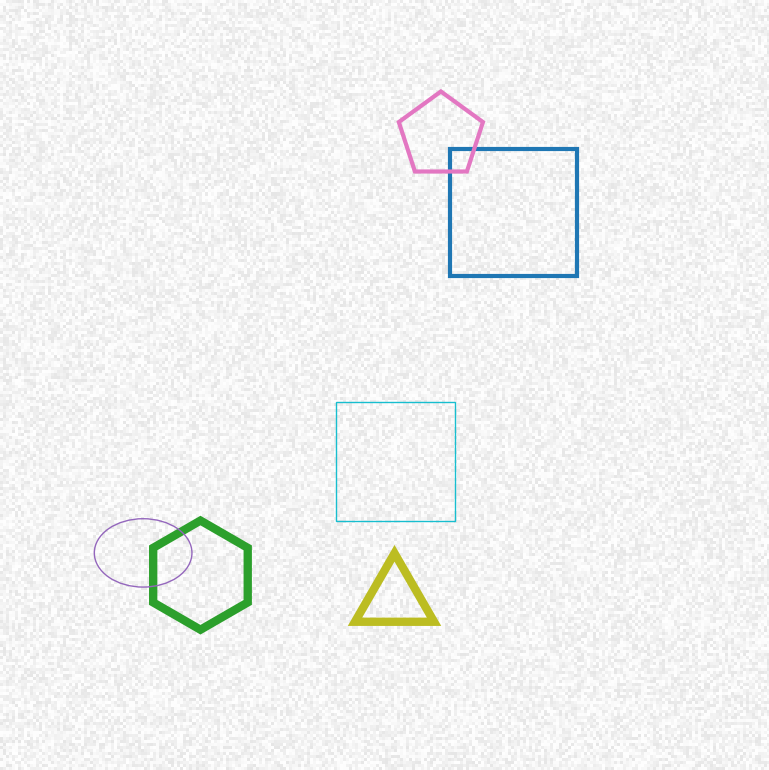[{"shape": "square", "thickness": 1.5, "radius": 0.41, "center": [0.666, 0.724]}, {"shape": "hexagon", "thickness": 3, "radius": 0.35, "center": [0.26, 0.253]}, {"shape": "oval", "thickness": 0.5, "radius": 0.32, "center": [0.186, 0.282]}, {"shape": "pentagon", "thickness": 1.5, "radius": 0.29, "center": [0.573, 0.824]}, {"shape": "triangle", "thickness": 3, "radius": 0.3, "center": [0.512, 0.222]}, {"shape": "square", "thickness": 0.5, "radius": 0.39, "center": [0.514, 0.4]}]